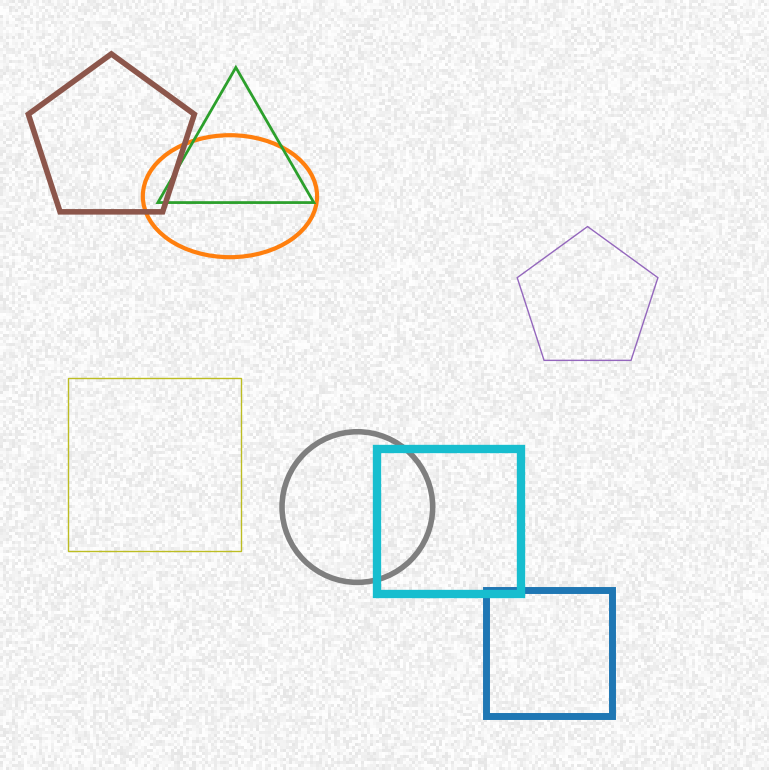[{"shape": "square", "thickness": 2.5, "radius": 0.41, "center": [0.713, 0.152]}, {"shape": "oval", "thickness": 1.5, "radius": 0.57, "center": [0.299, 0.745]}, {"shape": "triangle", "thickness": 1, "radius": 0.58, "center": [0.306, 0.795]}, {"shape": "pentagon", "thickness": 0.5, "radius": 0.48, "center": [0.763, 0.61]}, {"shape": "pentagon", "thickness": 2, "radius": 0.57, "center": [0.145, 0.817]}, {"shape": "circle", "thickness": 2, "radius": 0.49, "center": [0.464, 0.341]}, {"shape": "square", "thickness": 0.5, "radius": 0.56, "center": [0.201, 0.397]}, {"shape": "square", "thickness": 3, "radius": 0.47, "center": [0.584, 0.323]}]